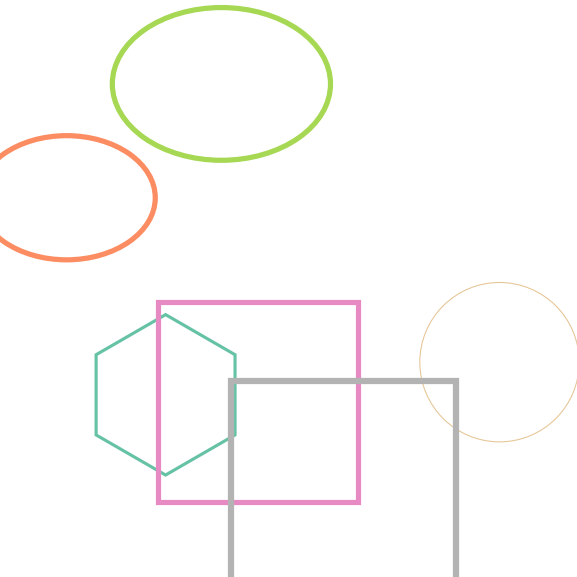[{"shape": "hexagon", "thickness": 1.5, "radius": 0.69, "center": [0.287, 0.315]}, {"shape": "oval", "thickness": 2.5, "radius": 0.77, "center": [0.115, 0.657]}, {"shape": "square", "thickness": 2.5, "radius": 0.87, "center": [0.446, 0.303]}, {"shape": "oval", "thickness": 2.5, "radius": 0.94, "center": [0.383, 0.854]}, {"shape": "circle", "thickness": 0.5, "radius": 0.69, "center": [0.865, 0.372]}, {"shape": "square", "thickness": 3, "radius": 0.97, "center": [0.595, 0.145]}]